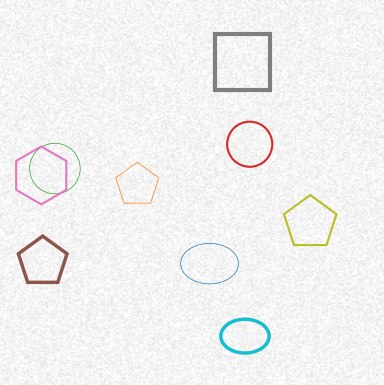[{"shape": "oval", "thickness": 0.5, "radius": 0.38, "center": [0.544, 0.315]}, {"shape": "pentagon", "thickness": 0.5, "radius": 0.29, "center": [0.357, 0.52]}, {"shape": "circle", "thickness": 0.5, "radius": 0.33, "center": [0.143, 0.562]}, {"shape": "circle", "thickness": 1.5, "radius": 0.29, "center": [0.649, 0.625]}, {"shape": "pentagon", "thickness": 2.5, "radius": 0.33, "center": [0.111, 0.32]}, {"shape": "hexagon", "thickness": 1.5, "radius": 0.38, "center": [0.107, 0.544]}, {"shape": "square", "thickness": 3, "radius": 0.36, "center": [0.63, 0.838]}, {"shape": "pentagon", "thickness": 1.5, "radius": 0.36, "center": [0.806, 0.422]}, {"shape": "oval", "thickness": 2.5, "radius": 0.31, "center": [0.636, 0.127]}]